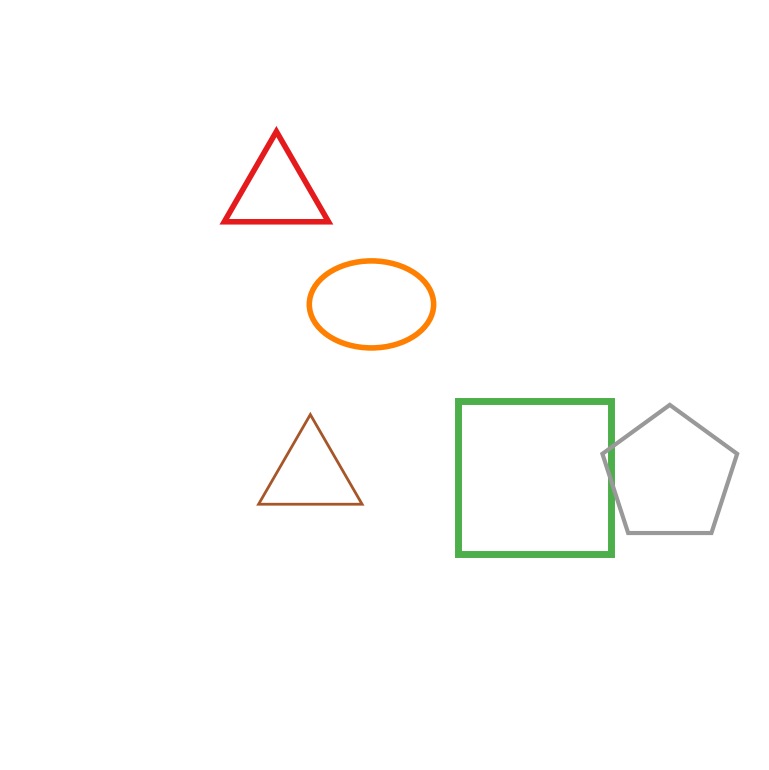[{"shape": "triangle", "thickness": 2, "radius": 0.39, "center": [0.359, 0.751]}, {"shape": "square", "thickness": 2.5, "radius": 0.5, "center": [0.694, 0.38]}, {"shape": "oval", "thickness": 2, "radius": 0.4, "center": [0.482, 0.605]}, {"shape": "triangle", "thickness": 1, "radius": 0.39, "center": [0.403, 0.384]}, {"shape": "pentagon", "thickness": 1.5, "radius": 0.46, "center": [0.87, 0.382]}]